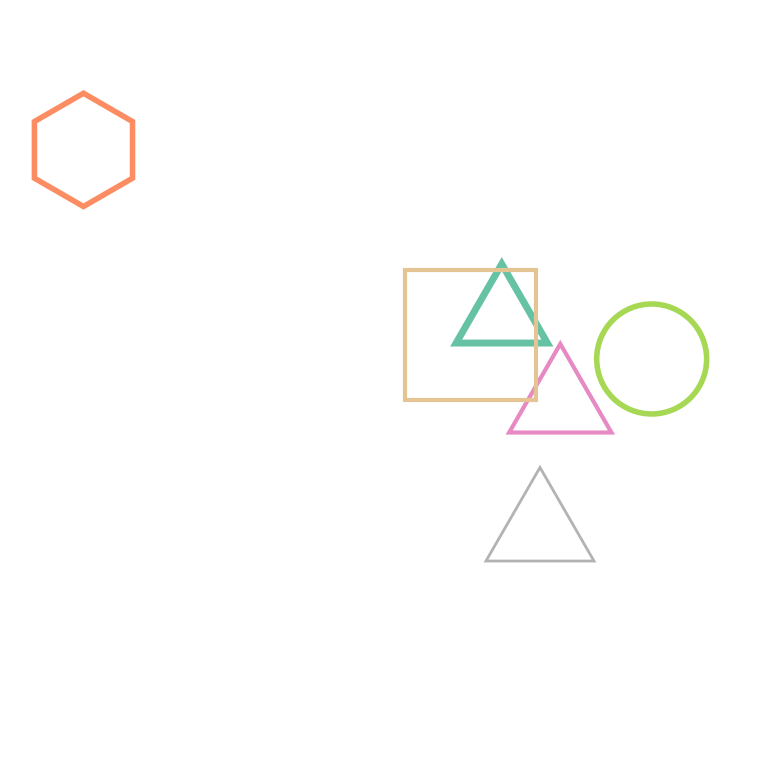[{"shape": "triangle", "thickness": 2.5, "radius": 0.34, "center": [0.652, 0.589]}, {"shape": "hexagon", "thickness": 2, "radius": 0.37, "center": [0.108, 0.805]}, {"shape": "triangle", "thickness": 1.5, "radius": 0.38, "center": [0.728, 0.477]}, {"shape": "circle", "thickness": 2, "radius": 0.36, "center": [0.846, 0.534]}, {"shape": "square", "thickness": 1.5, "radius": 0.42, "center": [0.611, 0.565]}, {"shape": "triangle", "thickness": 1, "radius": 0.41, "center": [0.701, 0.312]}]